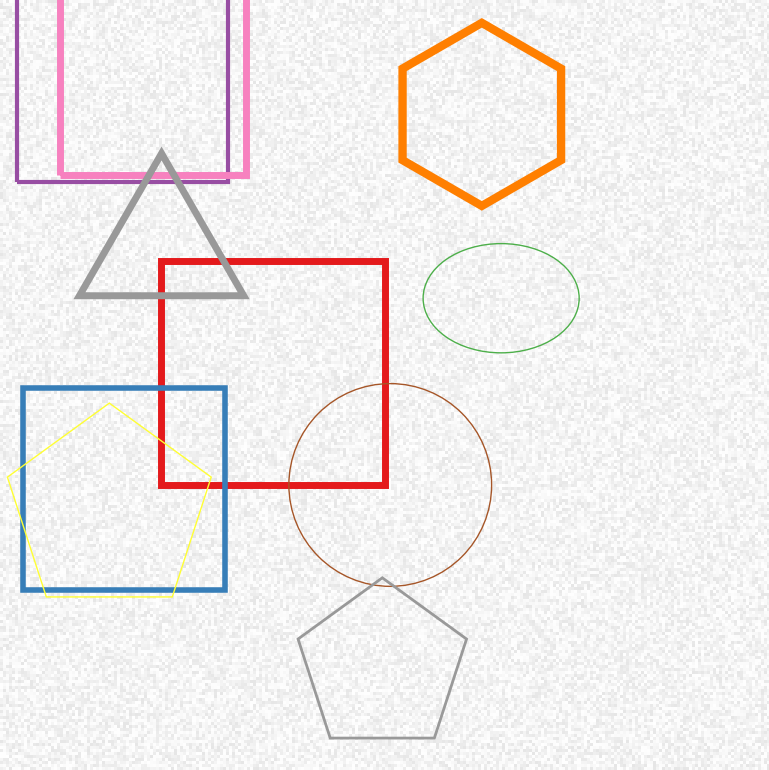[{"shape": "square", "thickness": 2.5, "radius": 0.73, "center": [0.354, 0.515]}, {"shape": "square", "thickness": 2, "radius": 0.65, "center": [0.161, 0.365]}, {"shape": "oval", "thickness": 0.5, "radius": 0.51, "center": [0.651, 0.613]}, {"shape": "square", "thickness": 1.5, "radius": 0.68, "center": [0.159, 0.9]}, {"shape": "hexagon", "thickness": 3, "radius": 0.59, "center": [0.626, 0.851]}, {"shape": "pentagon", "thickness": 0.5, "radius": 0.7, "center": [0.142, 0.337]}, {"shape": "circle", "thickness": 0.5, "radius": 0.66, "center": [0.507, 0.37]}, {"shape": "square", "thickness": 2.5, "radius": 0.6, "center": [0.199, 0.893]}, {"shape": "pentagon", "thickness": 1, "radius": 0.58, "center": [0.496, 0.135]}, {"shape": "triangle", "thickness": 2.5, "radius": 0.62, "center": [0.21, 0.678]}]